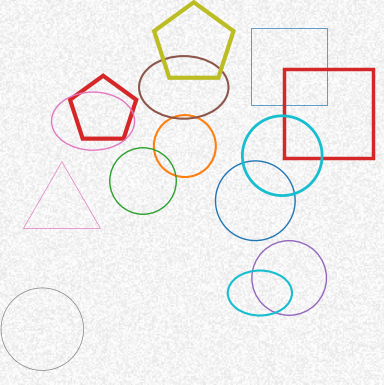[{"shape": "circle", "thickness": 1, "radius": 0.52, "center": [0.663, 0.479]}, {"shape": "square", "thickness": 0.5, "radius": 0.5, "center": [0.751, 0.827]}, {"shape": "circle", "thickness": 1.5, "radius": 0.4, "center": [0.48, 0.621]}, {"shape": "circle", "thickness": 1, "radius": 0.43, "center": [0.371, 0.53]}, {"shape": "pentagon", "thickness": 3, "radius": 0.45, "center": [0.268, 0.713]}, {"shape": "square", "thickness": 2.5, "radius": 0.58, "center": [0.854, 0.706]}, {"shape": "circle", "thickness": 1, "radius": 0.48, "center": [0.751, 0.278]}, {"shape": "oval", "thickness": 1.5, "radius": 0.58, "center": [0.477, 0.773]}, {"shape": "triangle", "thickness": 0.5, "radius": 0.58, "center": [0.161, 0.464]}, {"shape": "oval", "thickness": 1, "radius": 0.54, "center": [0.242, 0.685]}, {"shape": "circle", "thickness": 0.5, "radius": 0.54, "center": [0.11, 0.145]}, {"shape": "pentagon", "thickness": 3, "radius": 0.54, "center": [0.503, 0.886]}, {"shape": "circle", "thickness": 2, "radius": 0.52, "center": [0.733, 0.596]}, {"shape": "oval", "thickness": 1.5, "radius": 0.42, "center": [0.675, 0.239]}]